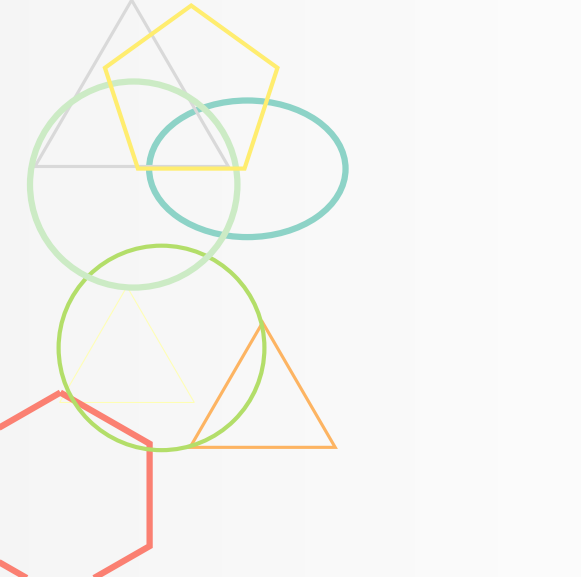[{"shape": "oval", "thickness": 3, "radius": 0.84, "center": [0.426, 0.707]}, {"shape": "triangle", "thickness": 0.5, "radius": 0.67, "center": [0.218, 0.369]}, {"shape": "hexagon", "thickness": 3, "radius": 0.89, "center": [0.104, 0.142]}, {"shape": "triangle", "thickness": 1.5, "radius": 0.72, "center": [0.452, 0.297]}, {"shape": "circle", "thickness": 2, "radius": 0.89, "center": [0.278, 0.397]}, {"shape": "triangle", "thickness": 1.5, "radius": 0.96, "center": [0.226, 0.807]}, {"shape": "circle", "thickness": 3, "radius": 0.89, "center": [0.23, 0.68]}, {"shape": "pentagon", "thickness": 2, "radius": 0.78, "center": [0.329, 0.833]}]